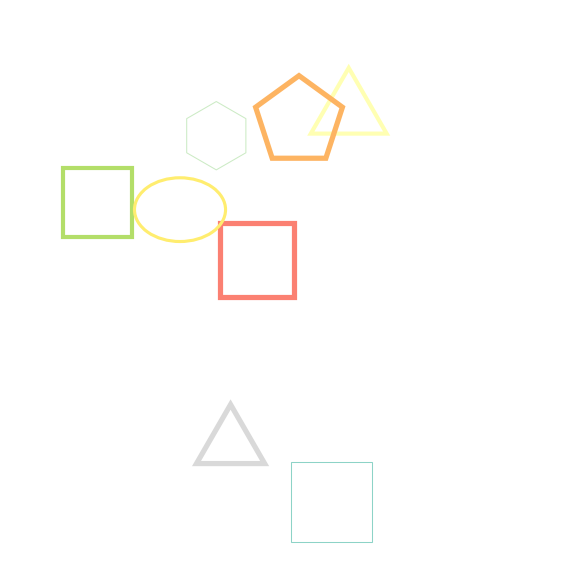[{"shape": "square", "thickness": 0.5, "radius": 0.35, "center": [0.574, 0.13]}, {"shape": "triangle", "thickness": 2, "radius": 0.38, "center": [0.604, 0.806]}, {"shape": "square", "thickness": 2.5, "radius": 0.32, "center": [0.445, 0.548]}, {"shape": "pentagon", "thickness": 2.5, "radius": 0.4, "center": [0.518, 0.789]}, {"shape": "square", "thickness": 2, "radius": 0.3, "center": [0.169, 0.648]}, {"shape": "triangle", "thickness": 2.5, "radius": 0.34, "center": [0.399, 0.23]}, {"shape": "hexagon", "thickness": 0.5, "radius": 0.3, "center": [0.375, 0.764]}, {"shape": "oval", "thickness": 1.5, "radius": 0.39, "center": [0.312, 0.636]}]